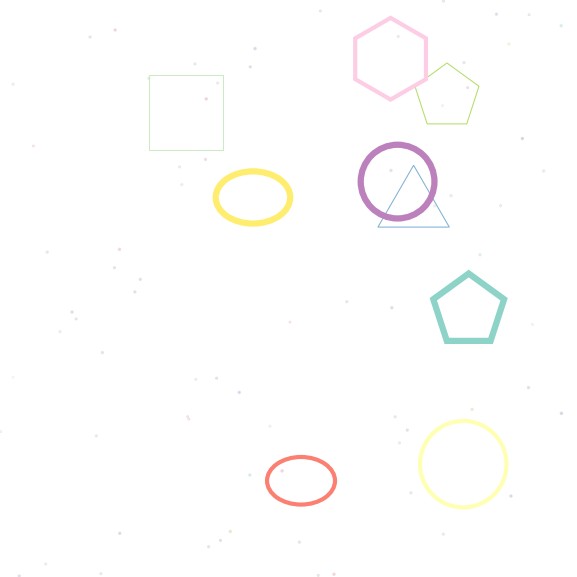[{"shape": "pentagon", "thickness": 3, "radius": 0.32, "center": [0.812, 0.461]}, {"shape": "circle", "thickness": 2, "radius": 0.37, "center": [0.802, 0.195]}, {"shape": "oval", "thickness": 2, "radius": 0.29, "center": [0.521, 0.167]}, {"shape": "triangle", "thickness": 0.5, "radius": 0.36, "center": [0.716, 0.642]}, {"shape": "pentagon", "thickness": 0.5, "radius": 0.29, "center": [0.774, 0.832]}, {"shape": "hexagon", "thickness": 2, "radius": 0.35, "center": [0.676, 0.897]}, {"shape": "circle", "thickness": 3, "radius": 0.32, "center": [0.688, 0.685]}, {"shape": "square", "thickness": 0.5, "radius": 0.32, "center": [0.322, 0.804]}, {"shape": "oval", "thickness": 3, "radius": 0.32, "center": [0.438, 0.657]}]